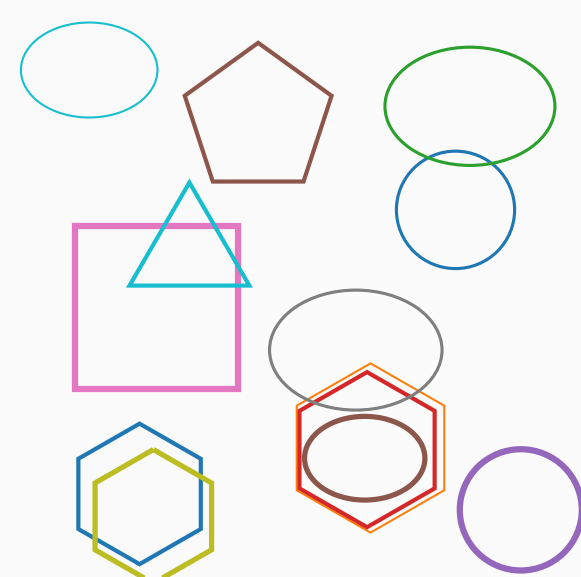[{"shape": "hexagon", "thickness": 2, "radius": 0.61, "center": [0.24, 0.144]}, {"shape": "circle", "thickness": 1.5, "radius": 0.51, "center": [0.784, 0.636]}, {"shape": "hexagon", "thickness": 1, "radius": 0.73, "center": [0.637, 0.223]}, {"shape": "oval", "thickness": 1.5, "radius": 0.73, "center": [0.809, 0.815]}, {"shape": "hexagon", "thickness": 2, "radius": 0.67, "center": [0.631, 0.221]}, {"shape": "circle", "thickness": 3, "radius": 0.52, "center": [0.896, 0.116]}, {"shape": "oval", "thickness": 2.5, "radius": 0.52, "center": [0.627, 0.206]}, {"shape": "pentagon", "thickness": 2, "radius": 0.66, "center": [0.444, 0.792]}, {"shape": "square", "thickness": 3, "radius": 0.7, "center": [0.269, 0.467]}, {"shape": "oval", "thickness": 1.5, "radius": 0.74, "center": [0.612, 0.393]}, {"shape": "hexagon", "thickness": 2.5, "radius": 0.58, "center": [0.264, 0.105]}, {"shape": "triangle", "thickness": 2, "radius": 0.59, "center": [0.326, 0.564]}, {"shape": "oval", "thickness": 1, "radius": 0.59, "center": [0.153, 0.878]}]